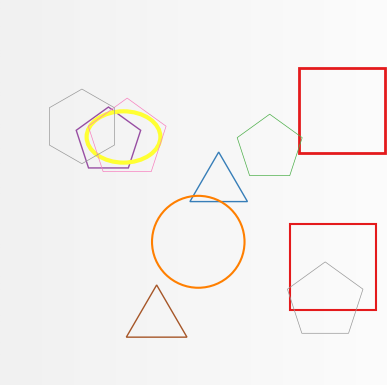[{"shape": "square", "thickness": 1.5, "radius": 0.56, "center": [0.859, 0.305]}, {"shape": "square", "thickness": 2, "radius": 0.55, "center": [0.883, 0.713]}, {"shape": "triangle", "thickness": 1, "radius": 0.43, "center": [0.564, 0.519]}, {"shape": "pentagon", "thickness": 0.5, "radius": 0.44, "center": [0.696, 0.615]}, {"shape": "pentagon", "thickness": 1, "radius": 0.44, "center": [0.28, 0.635]}, {"shape": "circle", "thickness": 1.5, "radius": 0.6, "center": [0.512, 0.372]}, {"shape": "oval", "thickness": 3, "radius": 0.48, "center": [0.319, 0.644]}, {"shape": "triangle", "thickness": 1, "radius": 0.45, "center": [0.404, 0.169]}, {"shape": "pentagon", "thickness": 0.5, "radius": 0.53, "center": [0.328, 0.64]}, {"shape": "pentagon", "thickness": 0.5, "radius": 0.51, "center": [0.839, 0.217]}, {"shape": "hexagon", "thickness": 0.5, "radius": 0.48, "center": [0.211, 0.672]}]